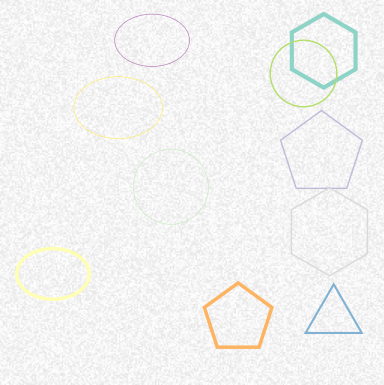[{"shape": "hexagon", "thickness": 3, "radius": 0.48, "center": [0.841, 0.868]}, {"shape": "oval", "thickness": 2.5, "radius": 0.47, "center": [0.138, 0.289]}, {"shape": "pentagon", "thickness": 1, "radius": 0.56, "center": [0.835, 0.601]}, {"shape": "triangle", "thickness": 1.5, "radius": 0.42, "center": [0.867, 0.177]}, {"shape": "pentagon", "thickness": 2.5, "radius": 0.46, "center": [0.619, 0.173]}, {"shape": "circle", "thickness": 1, "radius": 0.43, "center": [0.788, 0.809]}, {"shape": "hexagon", "thickness": 1, "radius": 0.57, "center": [0.856, 0.398]}, {"shape": "oval", "thickness": 0.5, "radius": 0.49, "center": [0.395, 0.895]}, {"shape": "circle", "thickness": 0.5, "radius": 0.49, "center": [0.444, 0.515]}, {"shape": "oval", "thickness": 0.5, "radius": 0.57, "center": [0.307, 0.72]}]